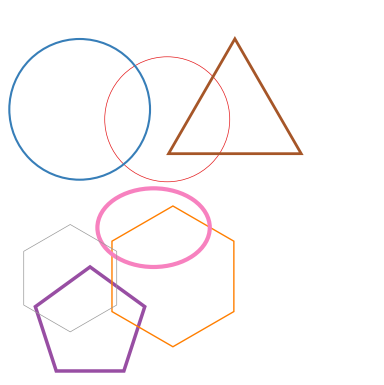[{"shape": "circle", "thickness": 0.5, "radius": 0.81, "center": [0.434, 0.69]}, {"shape": "circle", "thickness": 1.5, "radius": 0.91, "center": [0.207, 0.716]}, {"shape": "pentagon", "thickness": 2.5, "radius": 0.75, "center": [0.234, 0.157]}, {"shape": "hexagon", "thickness": 1, "radius": 0.91, "center": [0.449, 0.282]}, {"shape": "triangle", "thickness": 2, "radius": 0.99, "center": [0.61, 0.7]}, {"shape": "oval", "thickness": 3, "radius": 0.73, "center": [0.399, 0.409]}, {"shape": "hexagon", "thickness": 0.5, "radius": 0.7, "center": [0.182, 0.277]}]